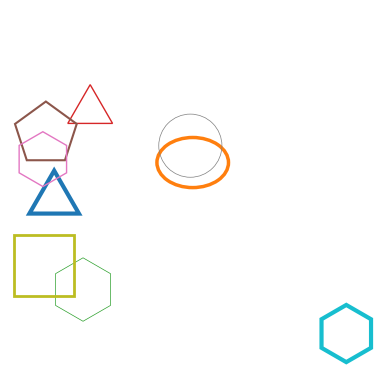[{"shape": "triangle", "thickness": 3, "radius": 0.37, "center": [0.141, 0.482]}, {"shape": "oval", "thickness": 2.5, "radius": 0.46, "center": [0.501, 0.578]}, {"shape": "hexagon", "thickness": 0.5, "radius": 0.41, "center": [0.216, 0.248]}, {"shape": "triangle", "thickness": 1, "radius": 0.34, "center": [0.234, 0.713]}, {"shape": "pentagon", "thickness": 1.5, "radius": 0.42, "center": [0.119, 0.652]}, {"shape": "hexagon", "thickness": 1, "radius": 0.36, "center": [0.111, 0.587]}, {"shape": "circle", "thickness": 0.5, "radius": 0.41, "center": [0.494, 0.622]}, {"shape": "square", "thickness": 2, "radius": 0.39, "center": [0.114, 0.311]}, {"shape": "hexagon", "thickness": 3, "radius": 0.37, "center": [0.899, 0.134]}]